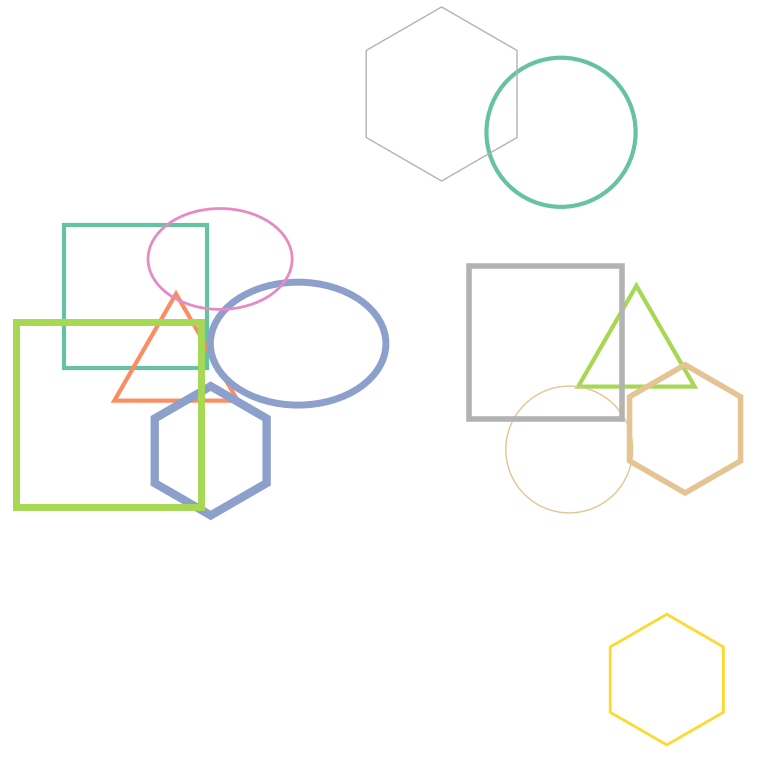[{"shape": "circle", "thickness": 1.5, "radius": 0.48, "center": [0.729, 0.828]}, {"shape": "square", "thickness": 1.5, "radius": 0.46, "center": [0.176, 0.614]}, {"shape": "triangle", "thickness": 1.5, "radius": 0.46, "center": [0.229, 0.526]}, {"shape": "oval", "thickness": 2.5, "radius": 0.57, "center": [0.387, 0.554]}, {"shape": "hexagon", "thickness": 3, "radius": 0.42, "center": [0.274, 0.415]}, {"shape": "oval", "thickness": 1, "radius": 0.47, "center": [0.286, 0.664]}, {"shape": "square", "thickness": 2.5, "radius": 0.6, "center": [0.141, 0.462]}, {"shape": "triangle", "thickness": 1.5, "radius": 0.44, "center": [0.826, 0.542]}, {"shape": "hexagon", "thickness": 1, "radius": 0.42, "center": [0.866, 0.117]}, {"shape": "circle", "thickness": 0.5, "radius": 0.41, "center": [0.739, 0.416]}, {"shape": "hexagon", "thickness": 2, "radius": 0.42, "center": [0.89, 0.443]}, {"shape": "square", "thickness": 2, "radius": 0.5, "center": [0.709, 0.556]}, {"shape": "hexagon", "thickness": 0.5, "radius": 0.57, "center": [0.574, 0.878]}]